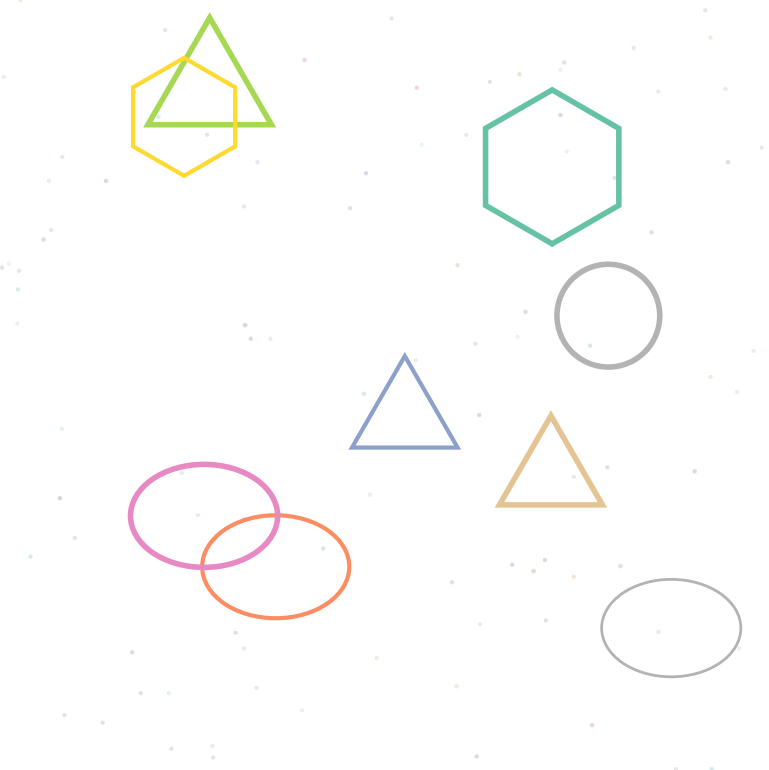[{"shape": "hexagon", "thickness": 2, "radius": 0.5, "center": [0.717, 0.783]}, {"shape": "oval", "thickness": 1.5, "radius": 0.48, "center": [0.358, 0.264]}, {"shape": "triangle", "thickness": 1.5, "radius": 0.4, "center": [0.526, 0.458]}, {"shape": "oval", "thickness": 2, "radius": 0.48, "center": [0.265, 0.33]}, {"shape": "triangle", "thickness": 2, "radius": 0.46, "center": [0.272, 0.884]}, {"shape": "hexagon", "thickness": 1.5, "radius": 0.38, "center": [0.239, 0.848]}, {"shape": "triangle", "thickness": 2, "radius": 0.39, "center": [0.715, 0.383]}, {"shape": "circle", "thickness": 2, "radius": 0.33, "center": [0.79, 0.59]}, {"shape": "oval", "thickness": 1, "radius": 0.45, "center": [0.872, 0.184]}]